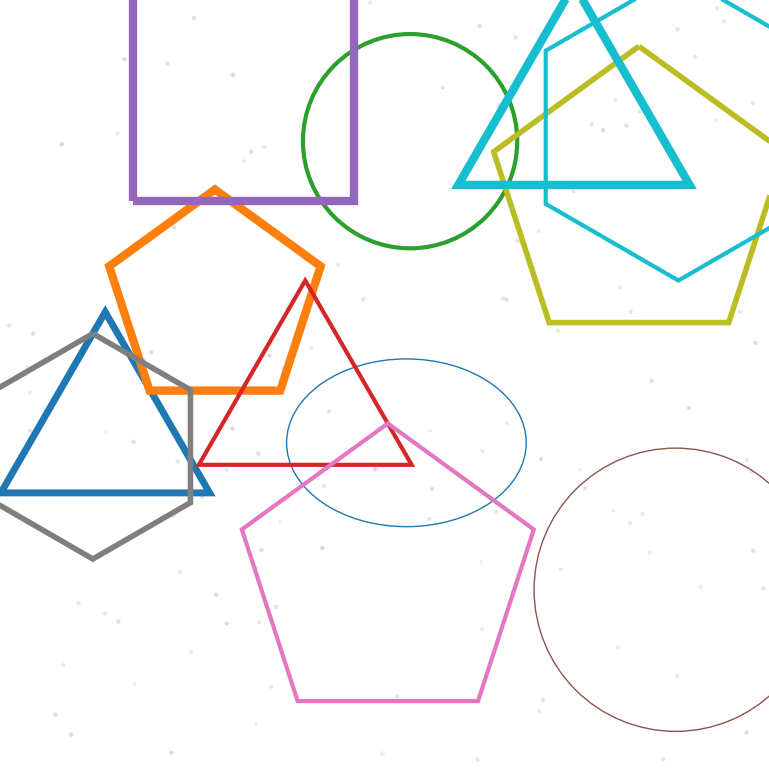[{"shape": "triangle", "thickness": 2.5, "radius": 0.78, "center": [0.137, 0.438]}, {"shape": "oval", "thickness": 0.5, "radius": 0.78, "center": [0.528, 0.425]}, {"shape": "pentagon", "thickness": 3, "radius": 0.72, "center": [0.279, 0.61]}, {"shape": "circle", "thickness": 1.5, "radius": 0.7, "center": [0.533, 0.817]}, {"shape": "triangle", "thickness": 1.5, "radius": 0.8, "center": [0.396, 0.476]}, {"shape": "square", "thickness": 3, "radius": 0.72, "center": [0.316, 0.882]}, {"shape": "circle", "thickness": 0.5, "radius": 0.92, "center": [0.878, 0.234]}, {"shape": "pentagon", "thickness": 1.5, "radius": 1.0, "center": [0.504, 0.251]}, {"shape": "hexagon", "thickness": 2, "radius": 0.73, "center": [0.121, 0.42]}, {"shape": "pentagon", "thickness": 2, "radius": 0.99, "center": [0.83, 0.742]}, {"shape": "triangle", "thickness": 3, "radius": 0.87, "center": [0.745, 0.847]}, {"shape": "hexagon", "thickness": 1.5, "radius": 0.99, "center": [0.881, 0.835]}]